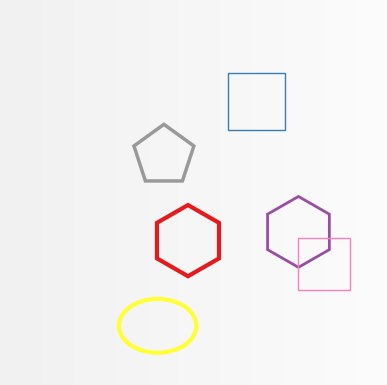[{"shape": "hexagon", "thickness": 3, "radius": 0.46, "center": [0.485, 0.375]}, {"shape": "square", "thickness": 1, "radius": 0.37, "center": [0.661, 0.736]}, {"shape": "hexagon", "thickness": 2, "radius": 0.46, "center": [0.77, 0.398]}, {"shape": "oval", "thickness": 3, "radius": 0.5, "center": [0.407, 0.154]}, {"shape": "square", "thickness": 1, "radius": 0.34, "center": [0.836, 0.314]}, {"shape": "pentagon", "thickness": 2.5, "radius": 0.41, "center": [0.423, 0.596]}]